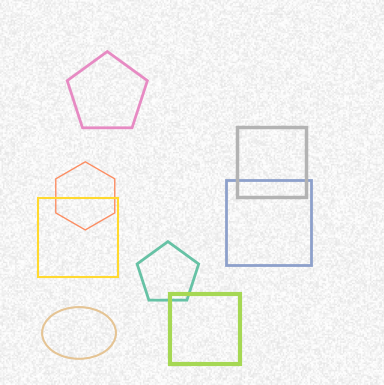[{"shape": "pentagon", "thickness": 2, "radius": 0.42, "center": [0.436, 0.288]}, {"shape": "hexagon", "thickness": 1, "radius": 0.44, "center": [0.221, 0.491]}, {"shape": "square", "thickness": 2, "radius": 0.55, "center": [0.698, 0.422]}, {"shape": "pentagon", "thickness": 2, "radius": 0.55, "center": [0.279, 0.757]}, {"shape": "square", "thickness": 3, "radius": 0.45, "center": [0.533, 0.145]}, {"shape": "square", "thickness": 1.5, "radius": 0.52, "center": [0.202, 0.383]}, {"shape": "oval", "thickness": 1.5, "radius": 0.48, "center": [0.205, 0.135]}, {"shape": "square", "thickness": 2.5, "radius": 0.45, "center": [0.705, 0.579]}]